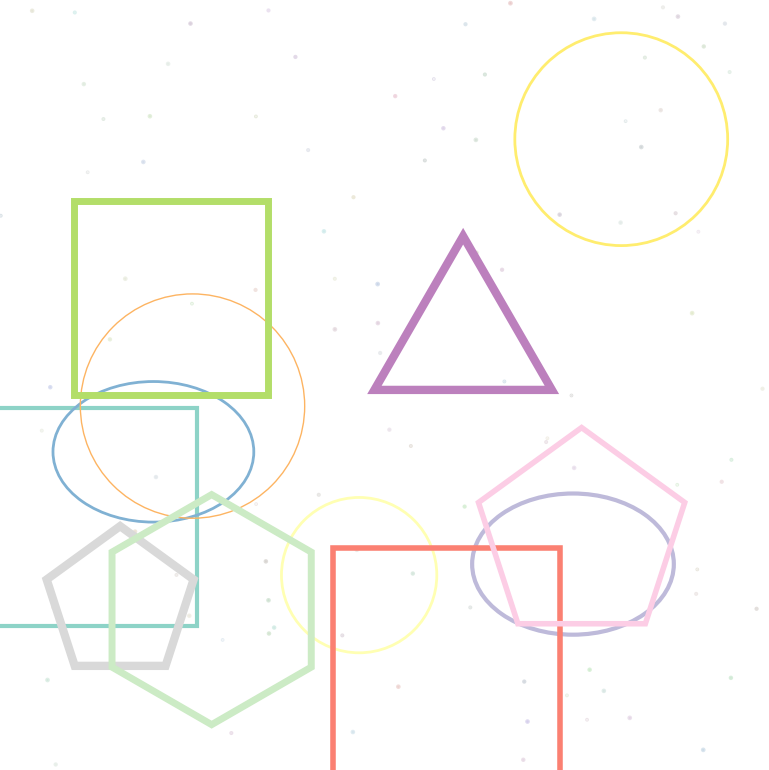[{"shape": "square", "thickness": 1.5, "radius": 0.71, "center": [0.115, 0.329]}, {"shape": "circle", "thickness": 1, "radius": 0.5, "center": [0.466, 0.253]}, {"shape": "oval", "thickness": 1.5, "radius": 0.65, "center": [0.744, 0.267]}, {"shape": "square", "thickness": 2, "radius": 0.74, "center": [0.58, 0.141]}, {"shape": "oval", "thickness": 1, "radius": 0.65, "center": [0.199, 0.413]}, {"shape": "circle", "thickness": 0.5, "radius": 0.73, "center": [0.25, 0.473]}, {"shape": "square", "thickness": 2.5, "radius": 0.63, "center": [0.222, 0.612]}, {"shape": "pentagon", "thickness": 2, "radius": 0.7, "center": [0.755, 0.304]}, {"shape": "pentagon", "thickness": 3, "radius": 0.5, "center": [0.156, 0.216]}, {"shape": "triangle", "thickness": 3, "radius": 0.67, "center": [0.601, 0.56]}, {"shape": "hexagon", "thickness": 2.5, "radius": 0.75, "center": [0.275, 0.208]}, {"shape": "circle", "thickness": 1, "radius": 0.69, "center": [0.807, 0.819]}]